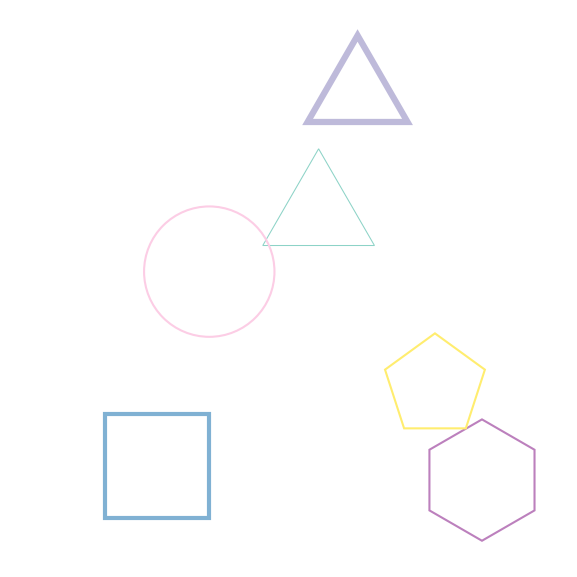[{"shape": "triangle", "thickness": 0.5, "radius": 0.56, "center": [0.552, 0.63]}, {"shape": "triangle", "thickness": 3, "radius": 0.5, "center": [0.619, 0.838]}, {"shape": "square", "thickness": 2, "radius": 0.45, "center": [0.272, 0.192]}, {"shape": "circle", "thickness": 1, "radius": 0.56, "center": [0.362, 0.529]}, {"shape": "hexagon", "thickness": 1, "radius": 0.53, "center": [0.835, 0.168]}, {"shape": "pentagon", "thickness": 1, "radius": 0.45, "center": [0.753, 0.331]}]